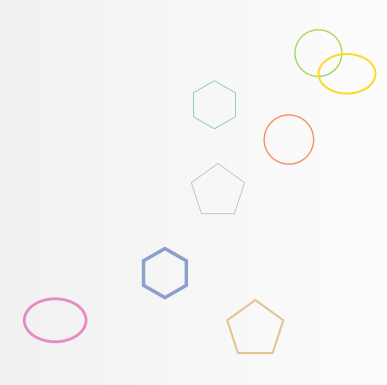[{"shape": "hexagon", "thickness": 0.5, "radius": 0.31, "center": [0.553, 0.728]}, {"shape": "circle", "thickness": 1, "radius": 0.32, "center": [0.746, 0.637]}, {"shape": "hexagon", "thickness": 2.5, "radius": 0.32, "center": [0.426, 0.291]}, {"shape": "oval", "thickness": 2, "radius": 0.4, "center": [0.142, 0.168]}, {"shape": "circle", "thickness": 1, "radius": 0.3, "center": [0.822, 0.862]}, {"shape": "oval", "thickness": 1.5, "radius": 0.37, "center": [0.895, 0.808]}, {"shape": "pentagon", "thickness": 1.5, "radius": 0.38, "center": [0.659, 0.145]}, {"shape": "pentagon", "thickness": 0.5, "radius": 0.36, "center": [0.562, 0.503]}]